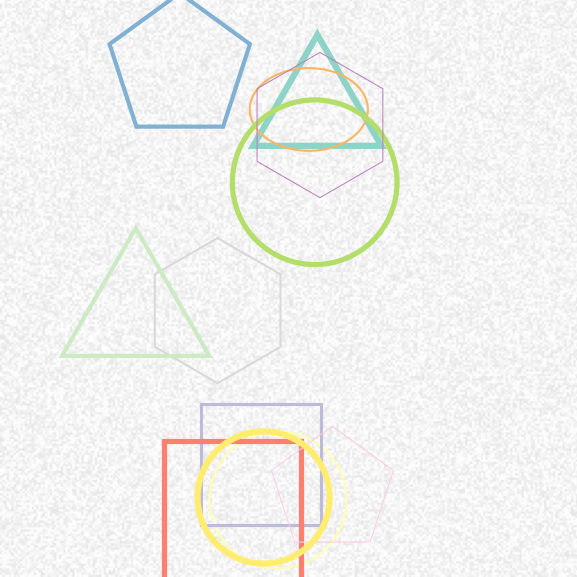[{"shape": "triangle", "thickness": 3, "radius": 0.64, "center": [0.55, 0.811]}, {"shape": "circle", "thickness": 1, "radius": 0.59, "center": [0.482, 0.133]}, {"shape": "square", "thickness": 1.5, "radius": 0.52, "center": [0.452, 0.195]}, {"shape": "square", "thickness": 2.5, "radius": 0.59, "center": [0.403, 0.116]}, {"shape": "pentagon", "thickness": 2, "radius": 0.64, "center": [0.311, 0.883]}, {"shape": "oval", "thickness": 1, "radius": 0.51, "center": [0.535, 0.81]}, {"shape": "circle", "thickness": 2.5, "radius": 0.71, "center": [0.545, 0.684]}, {"shape": "pentagon", "thickness": 0.5, "radius": 0.55, "center": [0.576, 0.15]}, {"shape": "hexagon", "thickness": 1, "radius": 0.63, "center": [0.377, 0.461]}, {"shape": "hexagon", "thickness": 0.5, "radius": 0.63, "center": [0.554, 0.783]}, {"shape": "triangle", "thickness": 2, "radius": 0.74, "center": [0.235, 0.457]}, {"shape": "circle", "thickness": 3, "radius": 0.57, "center": [0.456, 0.138]}]